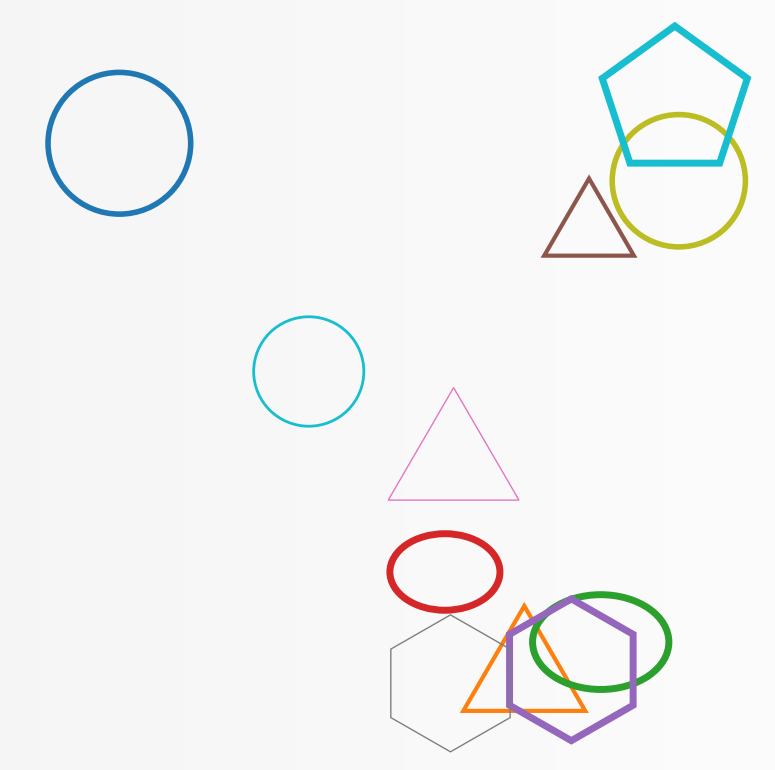[{"shape": "circle", "thickness": 2, "radius": 0.46, "center": [0.154, 0.814]}, {"shape": "triangle", "thickness": 1.5, "radius": 0.45, "center": [0.677, 0.122]}, {"shape": "oval", "thickness": 2.5, "radius": 0.44, "center": [0.775, 0.166]}, {"shape": "oval", "thickness": 2.5, "radius": 0.36, "center": [0.574, 0.257]}, {"shape": "hexagon", "thickness": 2.5, "radius": 0.46, "center": [0.737, 0.13]}, {"shape": "triangle", "thickness": 1.5, "radius": 0.33, "center": [0.76, 0.701]}, {"shape": "triangle", "thickness": 0.5, "radius": 0.49, "center": [0.585, 0.399]}, {"shape": "hexagon", "thickness": 0.5, "radius": 0.44, "center": [0.581, 0.113]}, {"shape": "circle", "thickness": 2, "radius": 0.43, "center": [0.876, 0.765]}, {"shape": "circle", "thickness": 1, "radius": 0.36, "center": [0.398, 0.518]}, {"shape": "pentagon", "thickness": 2.5, "radius": 0.49, "center": [0.871, 0.868]}]